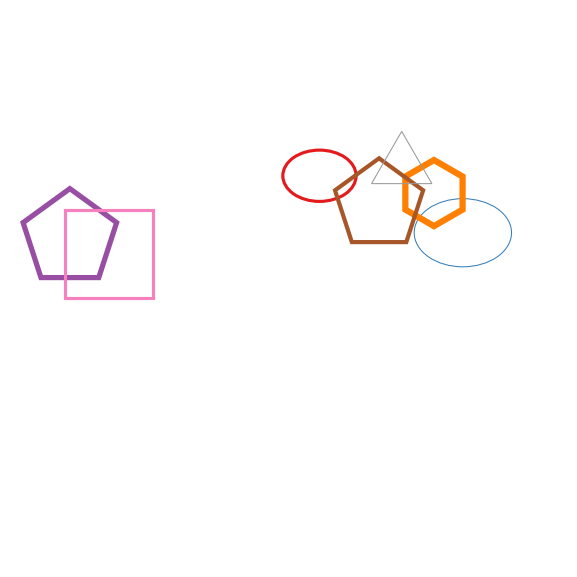[{"shape": "oval", "thickness": 1.5, "radius": 0.32, "center": [0.553, 0.695]}, {"shape": "oval", "thickness": 0.5, "radius": 0.42, "center": [0.801, 0.596]}, {"shape": "pentagon", "thickness": 2.5, "radius": 0.43, "center": [0.121, 0.587]}, {"shape": "hexagon", "thickness": 3, "radius": 0.29, "center": [0.751, 0.665]}, {"shape": "pentagon", "thickness": 2, "radius": 0.4, "center": [0.656, 0.645]}, {"shape": "square", "thickness": 1.5, "radius": 0.38, "center": [0.189, 0.559]}, {"shape": "triangle", "thickness": 0.5, "radius": 0.3, "center": [0.696, 0.711]}]